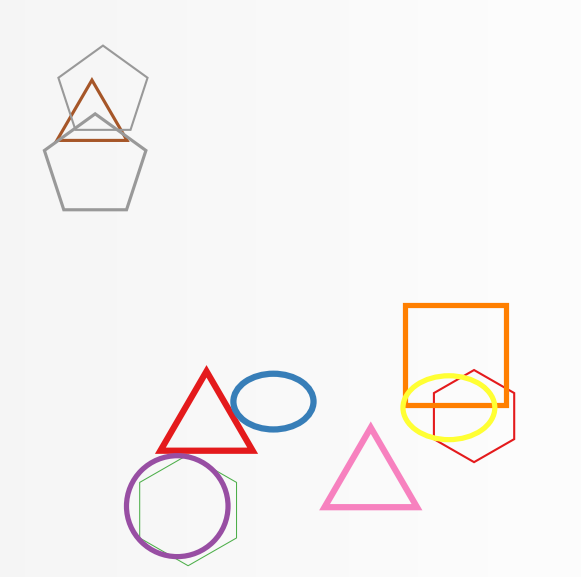[{"shape": "triangle", "thickness": 3, "radius": 0.46, "center": [0.355, 0.265]}, {"shape": "hexagon", "thickness": 1, "radius": 0.4, "center": [0.816, 0.279]}, {"shape": "oval", "thickness": 3, "radius": 0.34, "center": [0.47, 0.304]}, {"shape": "hexagon", "thickness": 0.5, "radius": 0.48, "center": [0.324, 0.116]}, {"shape": "circle", "thickness": 2.5, "radius": 0.44, "center": [0.305, 0.123]}, {"shape": "square", "thickness": 2.5, "radius": 0.44, "center": [0.783, 0.384]}, {"shape": "oval", "thickness": 2.5, "radius": 0.4, "center": [0.772, 0.293]}, {"shape": "triangle", "thickness": 1.5, "radius": 0.35, "center": [0.158, 0.791]}, {"shape": "triangle", "thickness": 3, "radius": 0.46, "center": [0.638, 0.167]}, {"shape": "pentagon", "thickness": 1.5, "radius": 0.46, "center": [0.164, 0.71]}, {"shape": "pentagon", "thickness": 1, "radius": 0.4, "center": [0.177, 0.84]}]